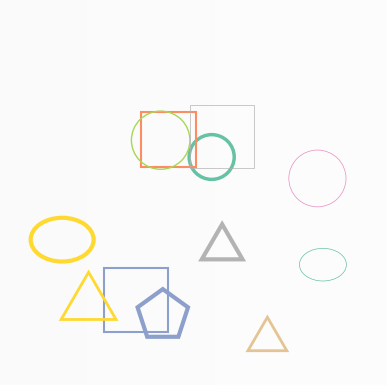[{"shape": "circle", "thickness": 2.5, "radius": 0.29, "center": [0.546, 0.592]}, {"shape": "oval", "thickness": 0.5, "radius": 0.3, "center": [0.833, 0.313]}, {"shape": "square", "thickness": 1.5, "radius": 0.36, "center": [0.434, 0.638]}, {"shape": "square", "thickness": 1.5, "radius": 0.41, "center": [0.351, 0.221]}, {"shape": "pentagon", "thickness": 3, "radius": 0.34, "center": [0.42, 0.181]}, {"shape": "circle", "thickness": 0.5, "radius": 0.37, "center": [0.819, 0.536]}, {"shape": "circle", "thickness": 1, "radius": 0.38, "center": [0.415, 0.636]}, {"shape": "triangle", "thickness": 2, "radius": 0.41, "center": [0.229, 0.211]}, {"shape": "oval", "thickness": 3, "radius": 0.41, "center": [0.16, 0.377]}, {"shape": "triangle", "thickness": 2, "radius": 0.29, "center": [0.69, 0.118]}, {"shape": "square", "thickness": 0.5, "radius": 0.41, "center": [0.573, 0.645]}, {"shape": "triangle", "thickness": 3, "radius": 0.3, "center": [0.573, 0.357]}]